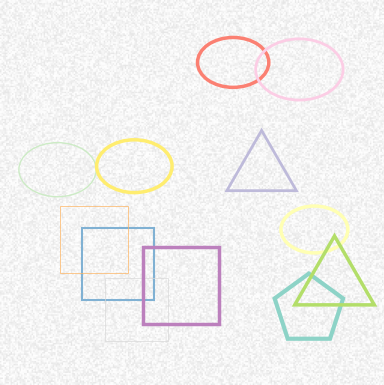[{"shape": "pentagon", "thickness": 3, "radius": 0.47, "center": [0.802, 0.196]}, {"shape": "oval", "thickness": 2.5, "radius": 0.43, "center": [0.817, 0.404]}, {"shape": "triangle", "thickness": 2, "radius": 0.52, "center": [0.68, 0.557]}, {"shape": "oval", "thickness": 2.5, "radius": 0.46, "center": [0.606, 0.838]}, {"shape": "square", "thickness": 1.5, "radius": 0.47, "center": [0.306, 0.314]}, {"shape": "square", "thickness": 0.5, "radius": 0.44, "center": [0.243, 0.378]}, {"shape": "triangle", "thickness": 2.5, "radius": 0.6, "center": [0.869, 0.268]}, {"shape": "oval", "thickness": 2, "radius": 0.57, "center": [0.778, 0.82]}, {"shape": "square", "thickness": 0.5, "radius": 0.41, "center": [0.354, 0.196]}, {"shape": "square", "thickness": 2.5, "radius": 0.5, "center": [0.47, 0.258]}, {"shape": "oval", "thickness": 1, "radius": 0.5, "center": [0.149, 0.559]}, {"shape": "oval", "thickness": 2.5, "radius": 0.49, "center": [0.349, 0.568]}]